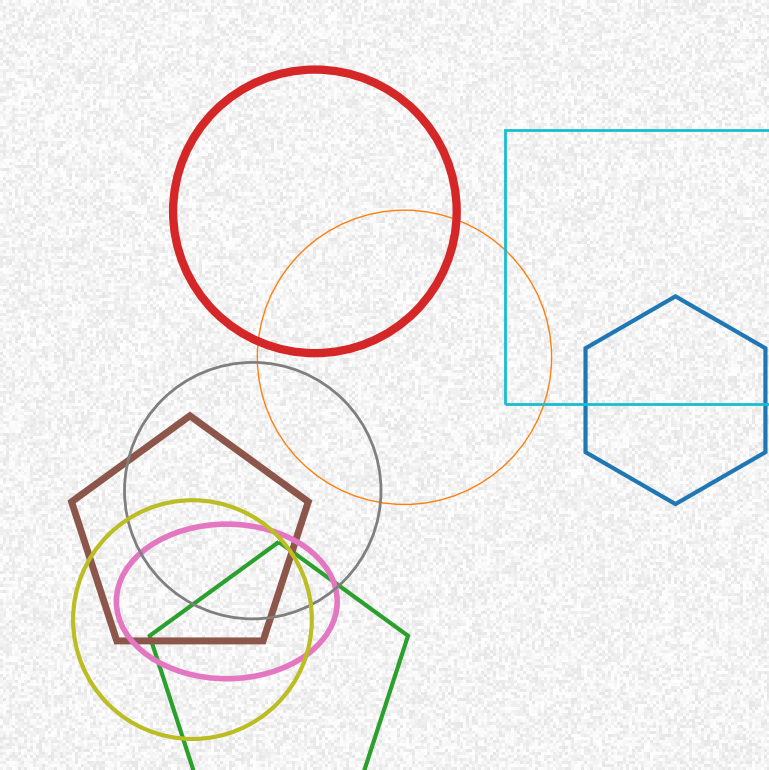[{"shape": "hexagon", "thickness": 1.5, "radius": 0.67, "center": [0.877, 0.48]}, {"shape": "circle", "thickness": 0.5, "radius": 0.96, "center": [0.525, 0.536]}, {"shape": "pentagon", "thickness": 1.5, "radius": 0.88, "center": [0.362, 0.12]}, {"shape": "circle", "thickness": 3, "radius": 0.92, "center": [0.409, 0.725]}, {"shape": "pentagon", "thickness": 2.5, "radius": 0.81, "center": [0.247, 0.298]}, {"shape": "oval", "thickness": 2, "radius": 0.72, "center": [0.295, 0.219]}, {"shape": "circle", "thickness": 1, "radius": 0.83, "center": [0.328, 0.363]}, {"shape": "circle", "thickness": 1.5, "radius": 0.78, "center": [0.25, 0.195]}, {"shape": "square", "thickness": 1, "radius": 0.89, "center": [0.833, 0.653]}]